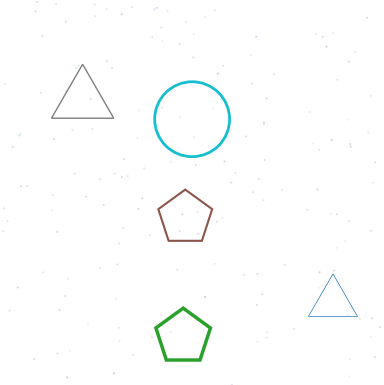[{"shape": "triangle", "thickness": 0.5, "radius": 0.37, "center": [0.865, 0.215]}, {"shape": "pentagon", "thickness": 2.5, "radius": 0.37, "center": [0.476, 0.125]}, {"shape": "pentagon", "thickness": 1.5, "radius": 0.37, "center": [0.481, 0.434]}, {"shape": "triangle", "thickness": 1, "radius": 0.47, "center": [0.215, 0.74]}, {"shape": "circle", "thickness": 2, "radius": 0.49, "center": [0.499, 0.69]}]